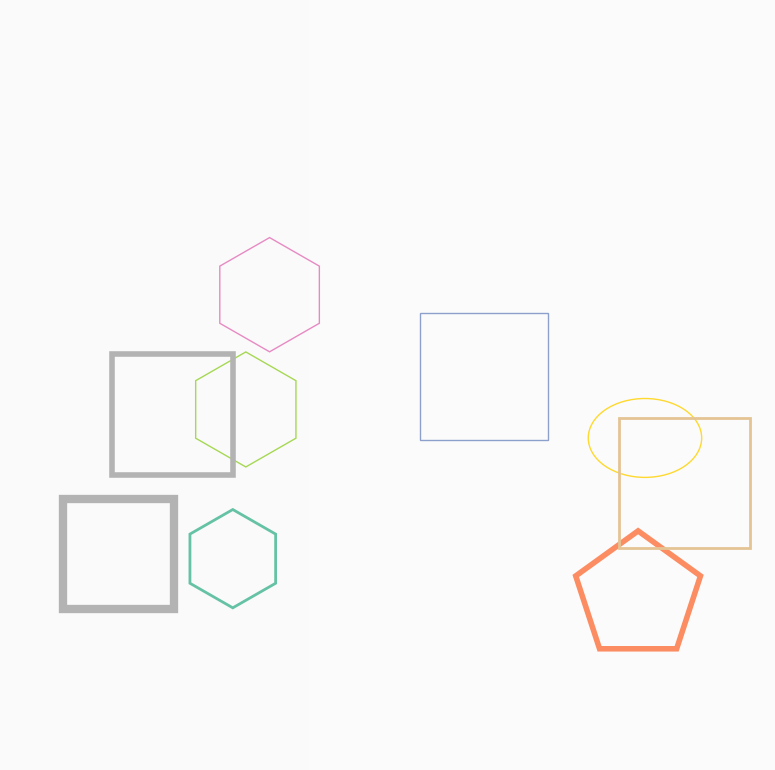[{"shape": "hexagon", "thickness": 1, "radius": 0.32, "center": [0.3, 0.274]}, {"shape": "pentagon", "thickness": 2, "radius": 0.42, "center": [0.823, 0.226]}, {"shape": "square", "thickness": 0.5, "radius": 0.41, "center": [0.625, 0.511]}, {"shape": "hexagon", "thickness": 0.5, "radius": 0.37, "center": [0.348, 0.617]}, {"shape": "hexagon", "thickness": 0.5, "radius": 0.37, "center": [0.317, 0.468]}, {"shape": "oval", "thickness": 0.5, "radius": 0.37, "center": [0.832, 0.431]}, {"shape": "square", "thickness": 1, "radius": 0.42, "center": [0.883, 0.372]}, {"shape": "square", "thickness": 3, "radius": 0.36, "center": [0.153, 0.28]}, {"shape": "square", "thickness": 2, "radius": 0.39, "center": [0.223, 0.462]}]